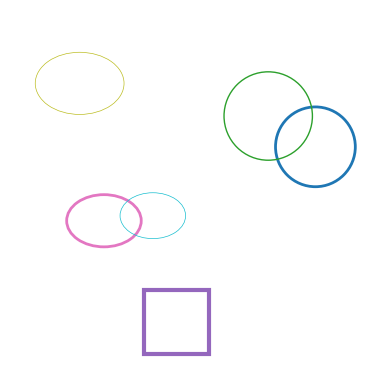[{"shape": "circle", "thickness": 2, "radius": 0.52, "center": [0.819, 0.619]}, {"shape": "circle", "thickness": 1, "radius": 0.57, "center": [0.697, 0.699]}, {"shape": "square", "thickness": 3, "radius": 0.42, "center": [0.458, 0.164]}, {"shape": "oval", "thickness": 2, "radius": 0.48, "center": [0.27, 0.427]}, {"shape": "oval", "thickness": 0.5, "radius": 0.58, "center": [0.207, 0.783]}, {"shape": "oval", "thickness": 0.5, "radius": 0.43, "center": [0.397, 0.44]}]